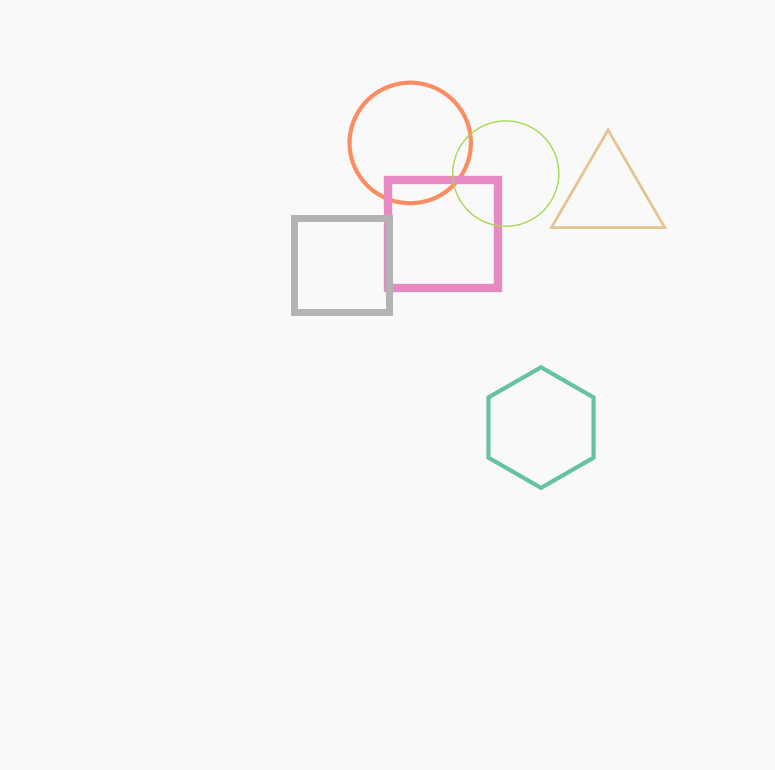[{"shape": "hexagon", "thickness": 1.5, "radius": 0.39, "center": [0.698, 0.445]}, {"shape": "circle", "thickness": 1.5, "radius": 0.39, "center": [0.529, 0.814]}, {"shape": "square", "thickness": 3, "radius": 0.35, "center": [0.572, 0.696]}, {"shape": "circle", "thickness": 0.5, "radius": 0.34, "center": [0.653, 0.775]}, {"shape": "triangle", "thickness": 1, "radius": 0.42, "center": [0.785, 0.747]}, {"shape": "square", "thickness": 2.5, "radius": 0.31, "center": [0.441, 0.656]}]